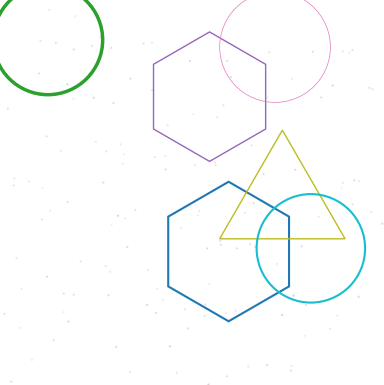[{"shape": "hexagon", "thickness": 1.5, "radius": 0.91, "center": [0.594, 0.347]}, {"shape": "circle", "thickness": 2.5, "radius": 0.71, "center": [0.125, 0.896]}, {"shape": "hexagon", "thickness": 1, "radius": 0.84, "center": [0.544, 0.749]}, {"shape": "circle", "thickness": 0.5, "radius": 0.72, "center": [0.714, 0.878]}, {"shape": "triangle", "thickness": 1, "radius": 0.94, "center": [0.733, 0.474]}, {"shape": "circle", "thickness": 1.5, "radius": 0.7, "center": [0.807, 0.355]}]